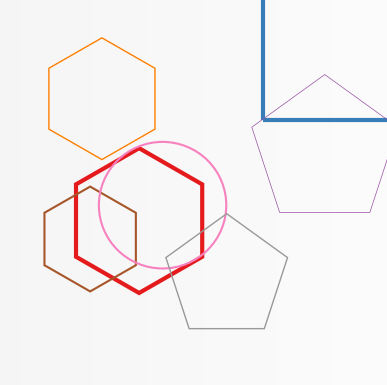[{"shape": "hexagon", "thickness": 3, "radius": 0.94, "center": [0.359, 0.427]}, {"shape": "square", "thickness": 3, "radius": 1.0, "center": [0.877, 0.889]}, {"shape": "pentagon", "thickness": 0.5, "radius": 0.99, "center": [0.838, 0.608]}, {"shape": "hexagon", "thickness": 1, "radius": 0.79, "center": [0.263, 0.744]}, {"shape": "hexagon", "thickness": 1.5, "radius": 0.68, "center": [0.233, 0.379]}, {"shape": "circle", "thickness": 1.5, "radius": 0.82, "center": [0.42, 0.467]}, {"shape": "pentagon", "thickness": 1, "radius": 0.83, "center": [0.585, 0.28]}]